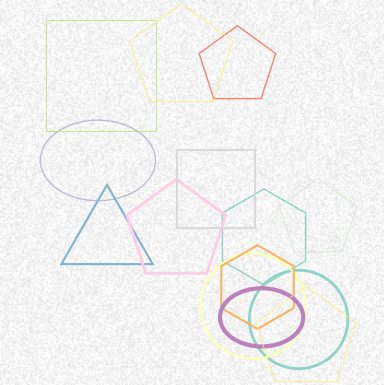[{"shape": "hexagon", "thickness": 1, "radius": 0.62, "center": [0.686, 0.384]}, {"shape": "circle", "thickness": 2, "radius": 0.64, "center": [0.776, 0.17]}, {"shape": "circle", "thickness": 1.5, "radius": 0.68, "center": [0.658, 0.205]}, {"shape": "oval", "thickness": 1, "radius": 0.75, "center": [0.254, 0.583]}, {"shape": "pentagon", "thickness": 1, "radius": 0.52, "center": [0.617, 0.828]}, {"shape": "triangle", "thickness": 1.5, "radius": 0.69, "center": [0.278, 0.383]}, {"shape": "hexagon", "thickness": 1.5, "radius": 0.54, "center": [0.669, 0.254]}, {"shape": "square", "thickness": 0.5, "radius": 0.72, "center": [0.262, 0.804]}, {"shape": "pentagon", "thickness": 2, "radius": 0.67, "center": [0.458, 0.399]}, {"shape": "square", "thickness": 1.5, "radius": 0.51, "center": [0.561, 0.509]}, {"shape": "oval", "thickness": 3, "radius": 0.54, "center": [0.68, 0.176]}, {"shape": "pentagon", "thickness": 0.5, "radius": 0.53, "center": [0.826, 0.431]}, {"shape": "pentagon", "thickness": 0.5, "radius": 0.7, "center": [0.471, 0.85]}, {"shape": "pentagon", "thickness": 0.5, "radius": 0.69, "center": [0.795, 0.119]}]